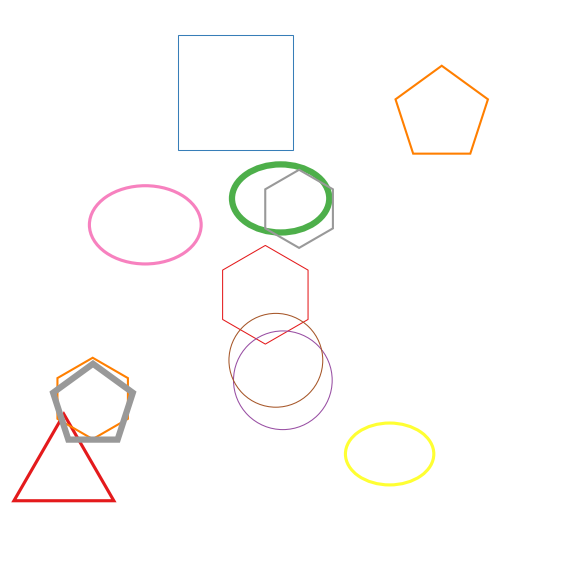[{"shape": "hexagon", "thickness": 0.5, "radius": 0.43, "center": [0.459, 0.489]}, {"shape": "triangle", "thickness": 1.5, "radius": 0.5, "center": [0.111, 0.182]}, {"shape": "square", "thickness": 0.5, "radius": 0.5, "center": [0.408, 0.838]}, {"shape": "oval", "thickness": 3, "radius": 0.42, "center": [0.486, 0.656]}, {"shape": "circle", "thickness": 0.5, "radius": 0.43, "center": [0.49, 0.341]}, {"shape": "hexagon", "thickness": 1, "radius": 0.35, "center": [0.16, 0.309]}, {"shape": "pentagon", "thickness": 1, "radius": 0.42, "center": [0.765, 0.801]}, {"shape": "oval", "thickness": 1.5, "radius": 0.38, "center": [0.675, 0.213]}, {"shape": "circle", "thickness": 0.5, "radius": 0.41, "center": [0.478, 0.375]}, {"shape": "oval", "thickness": 1.5, "radius": 0.48, "center": [0.252, 0.61]}, {"shape": "pentagon", "thickness": 3, "radius": 0.36, "center": [0.161, 0.297]}, {"shape": "hexagon", "thickness": 1, "radius": 0.34, "center": [0.518, 0.638]}]